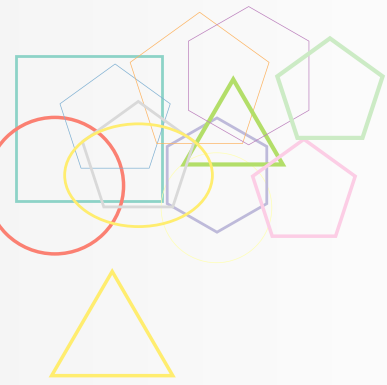[{"shape": "square", "thickness": 2, "radius": 0.94, "center": [0.23, 0.667]}, {"shape": "circle", "thickness": 0.5, "radius": 0.71, "center": [0.559, 0.46]}, {"shape": "hexagon", "thickness": 2, "radius": 0.74, "center": [0.56, 0.545]}, {"shape": "circle", "thickness": 2.5, "radius": 0.89, "center": [0.142, 0.518]}, {"shape": "pentagon", "thickness": 0.5, "radius": 0.75, "center": [0.297, 0.684]}, {"shape": "pentagon", "thickness": 0.5, "radius": 0.94, "center": [0.515, 0.78]}, {"shape": "triangle", "thickness": 3, "radius": 0.74, "center": [0.602, 0.646]}, {"shape": "pentagon", "thickness": 2.5, "radius": 0.7, "center": [0.784, 0.499]}, {"shape": "pentagon", "thickness": 2, "radius": 0.76, "center": [0.357, 0.585]}, {"shape": "hexagon", "thickness": 0.5, "radius": 0.9, "center": [0.642, 0.803]}, {"shape": "pentagon", "thickness": 3, "radius": 0.71, "center": [0.851, 0.757]}, {"shape": "oval", "thickness": 2, "radius": 0.95, "center": [0.358, 0.545]}, {"shape": "triangle", "thickness": 2.5, "radius": 0.9, "center": [0.29, 0.114]}]